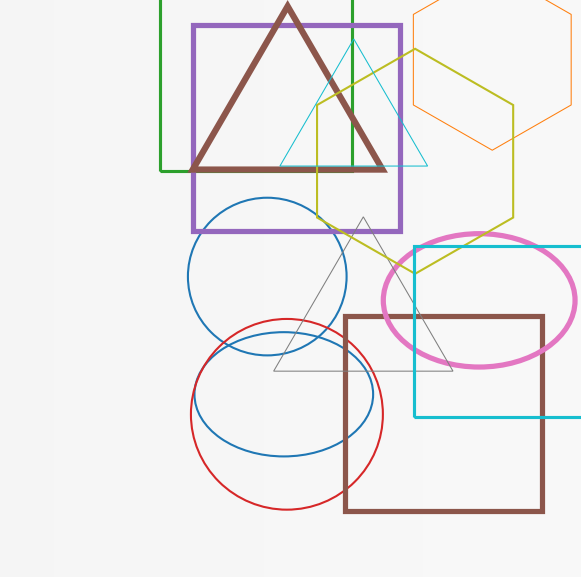[{"shape": "oval", "thickness": 1, "radius": 0.77, "center": [0.488, 0.316]}, {"shape": "circle", "thickness": 1, "radius": 0.68, "center": [0.46, 0.52]}, {"shape": "hexagon", "thickness": 0.5, "radius": 0.78, "center": [0.847, 0.896]}, {"shape": "square", "thickness": 1.5, "radius": 0.82, "center": [0.441, 0.868]}, {"shape": "circle", "thickness": 1, "radius": 0.83, "center": [0.494, 0.282]}, {"shape": "square", "thickness": 2.5, "radius": 0.89, "center": [0.511, 0.778]}, {"shape": "triangle", "thickness": 3, "radius": 0.94, "center": [0.495, 0.8]}, {"shape": "square", "thickness": 2.5, "radius": 0.85, "center": [0.763, 0.284]}, {"shape": "oval", "thickness": 2.5, "radius": 0.82, "center": [0.824, 0.479]}, {"shape": "triangle", "thickness": 0.5, "radius": 0.89, "center": [0.625, 0.446]}, {"shape": "hexagon", "thickness": 1, "radius": 0.97, "center": [0.714, 0.72]}, {"shape": "triangle", "thickness": 0.5, "radius": 0.73, "center": [0.609, 0.785]}, {"shape": "square", "thickness": 1.5, "radius": 0.74, "center": [0.859, 0.425]}]